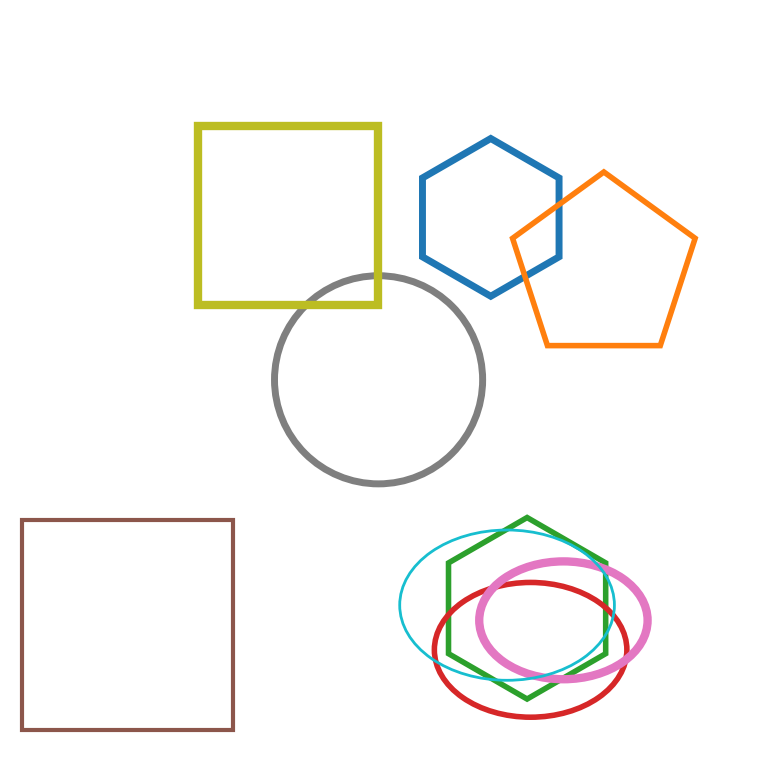[{"shape": "hexagon", "thickness": 2.5, "radius": 0.51, "center": [0.637, 0.718]}, {"shape": "pentagon", "thickness": 2, "radius": 0.62, "center": [0.784, 0.652]}, {"shape": "hexagon", "thickness": 2, "radius": 0.59, "center": [0.685, 0.21]}, {"shape": "oval", "thickness": 2, "radius": 0.63, "center": [0.689, 0.156]}, {"shape": "square", "thickness": 1.5, "radius": 0.68, "center": [0.165, 0.188]}, {"shape": "oval", "thickness": 3, "radius": 0.55, "center": [0.732, 0.194]}, {"shape": "circle", "thickness": 2.5, "radius": 0.68, "center": [0.492, 0.507]}, {"shape": "square", "thickness": 3, "radius": 0.58, "center": [0.374, 0.72]}, {"shape": "oval", "thickness": 1, "radius": 0.7, "center": [0.659, 0.214]}]